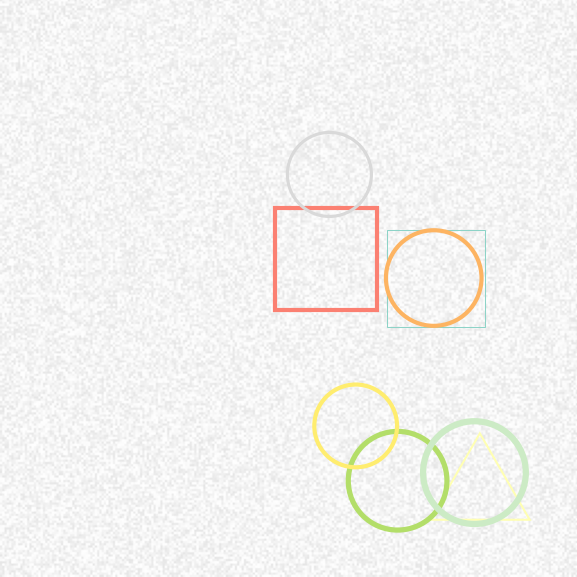[{"shape": "square", "thickness": 0.5, "radius": 0.42, "center": [0.755, 0.517]}, {"shape": "triangle", "thickness": 1, "radius": 0.5, "center": [0.831, 0.149]}, {"shape": "square", "thickness": 2, "radius": 0.44, "center": [0.564, 0.551]}, {"shape": "circle", "thickness": 2, "radius": 0.41, "center": [0.751, 0.518]}, {"shape": "circle", "thickness": 2.5, "radius": 0.43, "center": [0.689, 0.167]}, {"shape": "circle", "thickness": 1.5, "radius": 0.36, "center": [0.57, 0.697]}, {"shape": "circle", "thickness": 3, "radius": 0.44, "center": [0.822, 0.181]}, {"shape": "circle", "thickness": 2, "radius": 0.36, "center": [0.616, 0.262]}]